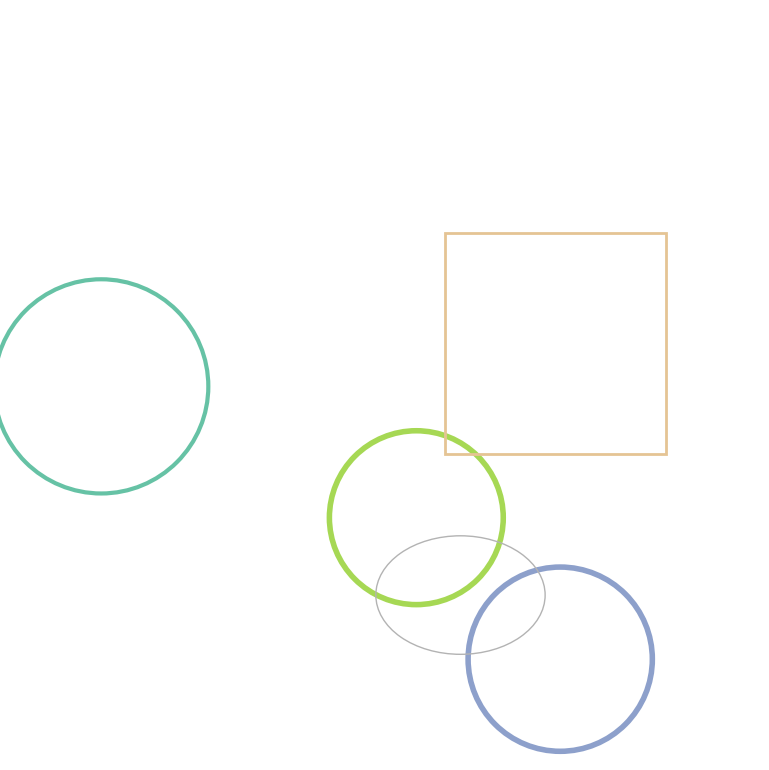[{"shape": "circle", "thickness": 1.5, "radius": 0.7, "center": [0.131, 0.498]}, {"shape": "circle", "thickness": 2, "radius": 0.6, "center": [0.728, 0.144]}, {"shape": "circle", "thickness": 2, "radius": 0.56, "center": [0.541, 0.328]}, {"shape": "square", "thickness": 1, "radius": 0.72, "center": [0.721, 0.554]}, {"shape": "oval", "thickness": 0.5, "radius": 0.55, "center": [0.598, 0.227]}]